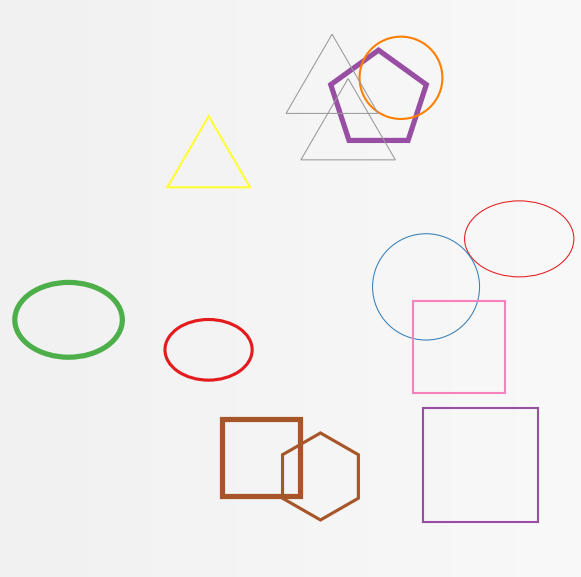[{"shape": "oval", "thickness": 0.5, "radius": 0.47, "center": [0.893, 0.586]}, {"shape": "oval", "thickness": 1.5, "radius": 0.38, "center": [0.359, 0.393]}, {"shape": "circle", "thickness": 0.5, "radius": 0.46, "center": [0.733, 0.502]}, {"shape": "oval", "thickness": 2.5, "radius": 0.46, "center": [0.118, 0.445]}, {"shape": "square", "thickness": 1, "radius": 0.49, "center": [0.826, 0.193]}, {"shape": "pentagon", "thickness": 2.5, "radius": 0.43, "center": [0.651, 0.826]}, {"shape": "circle", "thickness": 1, "radius": 0.36, "center": [0.69, 0.864]}, {"shape": "triangle", "thickness": 1, "radius": 0.41, "center": [0.359, 0.716]}, {"shape": "hexagon", "thickness": 1.5, "radius": 0.38, "center": [0.551, 0.174]}, {"shape": "square", "thickness": 2.5, "radius": 0.34, "center": [0.448, 0.207]}, {"shape": "square", "thickness": 1, "radius": 0.4, "center": [0.789, 0.398]}, {"shape": "triangle", "thickness": 0.5, "radius": 0.47, "center": [0.599, 0.769]}, {"shape": "triangle", "thickness": 0.5, "radius": 0.46, "center": [0.571, 0.848]}]